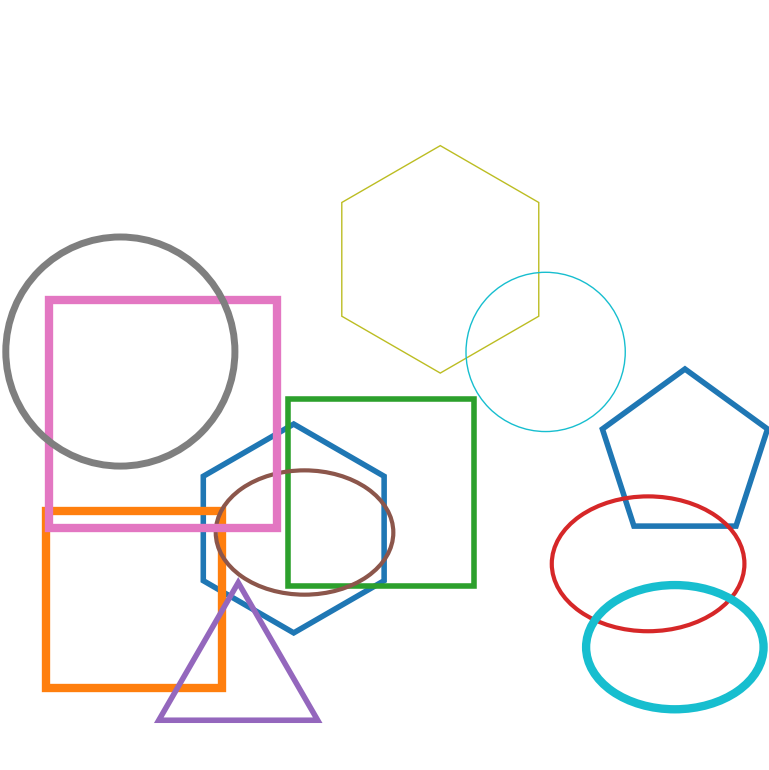[{"shape": "hexagon", "thickness": 2, "radius": 0.68, "center": [0.381, 0.314]}, {"shape": "pentagon", "thickness": 2, "radius": 0.56, "center": [0.89, 0.408]}, {"shape": "square", "thickness": 3, "radius": 0.57, "center": [0.174, 0.221]}, {"shape": "square", "thickness": 2, "radius": 0.61, "center": [0.495, 0.36]}, {"shape": "oval", "thickness": 1.5, "radius": 0.63, "center": [0.842, 0.268]}, {"shape": "triangle", "thickness": 2, "radius": 0.6, "center": [0.309, 0.124]}, {"shape": "oval", "thickness": 1.5, "radius": 0.58, "center": [0.395, 0.308]}, {"shape": "square", "thickness": 3, "radius": 0.74, "center": [0.212, 0.462]}, {"shape": "circle", "thickness": 2.5, "radius": 0.74, "center": [0.156, 0.543]}, {"shape": "hexagon", "thickness": 0.5, "radius": 0.74, "center": [0.572, 0.663]}, {"shape": "oval", "thickness": 3, "radius": 0.58, "center": [0.876, 0.16]}, {"shape": "circle", "thickness": 0.5, "radius": 0.52, "center": [0.709, 0.543]}]